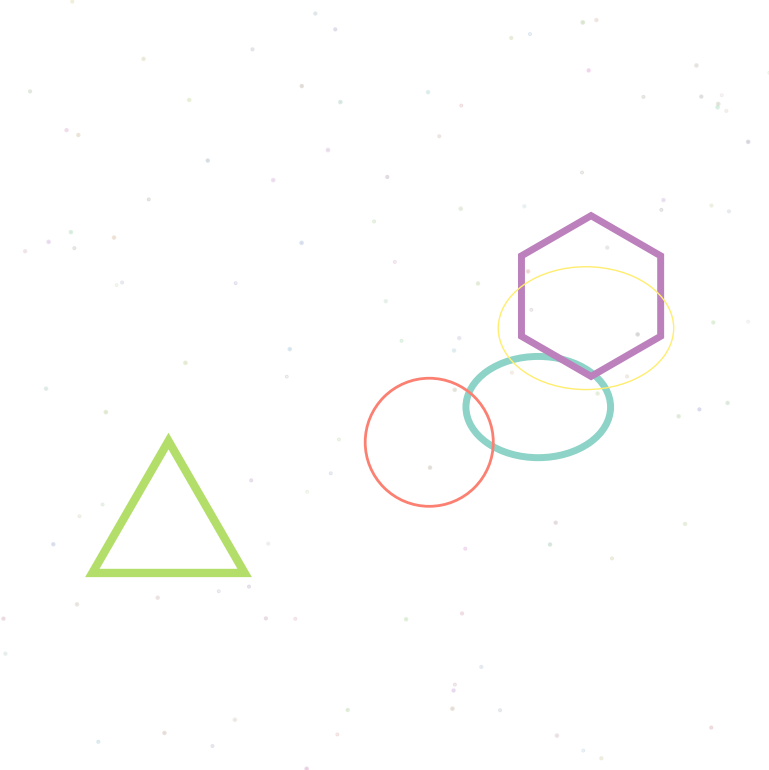[{"shape": "oval", "thickness": 2.5, "radius": 0.47, "center": [0.699, 0.471]}, {"shape": "circle", "thickness": 1, "radius": 0.42, "center": [0.557, 0.426]}, {"shape": "triangle", "thickness": 3, "radius": 0.57, "center": [0.219, 0.313]}, {"shape": "hexagon", "thickness": 2.5, "radius": 0.52, "center": [0.768, 0.616]}, {"shape": "oval", "thickness": 0.5, "radius": 0.57, "center": [0.761, 0.574]}]